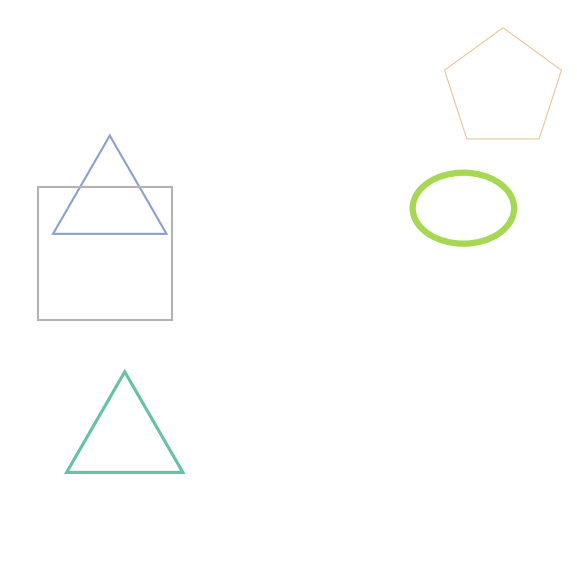[{"shape": "triangle", "thickness": 1.5, "radius": 0.58, "center": [0.216, 0.239]}, {"shape": "triangle", "thickness": 1, "radius": 0.57, "center": [0.19, 0.651]}, {"shape": "oval", "thickness": 3, "radius": 0.44, "center": [0.802, 0.639]}, {"shape": "pentagon", "thickness": 0.5, "radius": 0.53, "center": [0.871, 0.845]}, {"shape": "square", "thickness": 1, "radius": 0.58, "center": [0.182, 0.561]}]